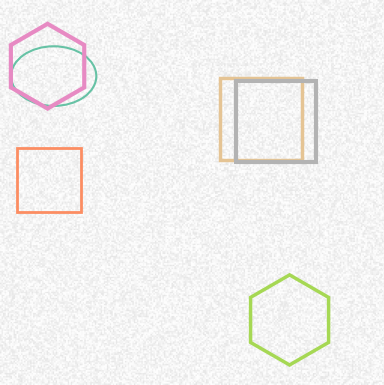[{"shape": "oval", "thickness": 1.5, "radius": 0.55, "center": [0.139, 0.802]}, {"shape": "square", "thickness": 2, "radius": 0.42, "center": [0.127, 0.532]}, {"shape": "hexagon", "thickness": 3, "radius": 0.55, "center": [0.124, 0.828]}, {"shape": "hexagon", "thickness": 2.5, "radius": 0.58, "center": [0.752, 0.169]}, {"shape": "square", "thickness": 2.5, "radius": 0.53, "center": [0.678, 0.691]}, {"shape": "square", "thickness": 3, "radius": 0.52, "center": [0.717, 0.685]}]